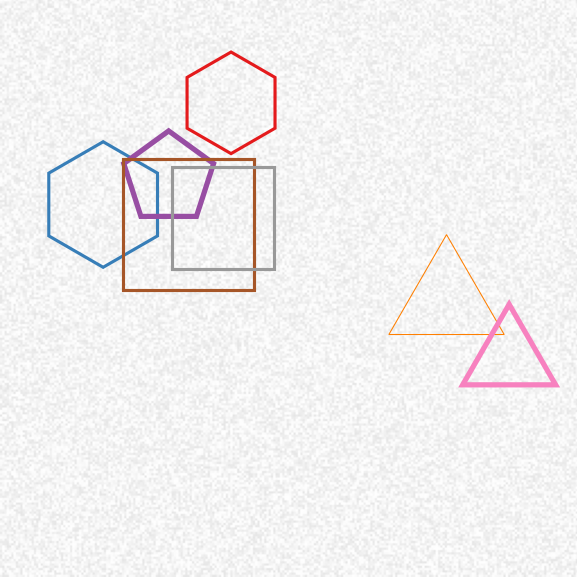[{"shape": "hexagon", "thickness": 1.5, "radius": 0.44, "center": [0.4, 0.821]}, {"shape": "hexagon", "thickness": 1.5, "radius": 0.54, "center": [0.179, 0.645]}, {"shape": "pentagon", "thickness": 2.5, "radius": 0.41, "center": [0.292, 0.691]}, {"shape": "triangle", "thickness": 0.5, "radius": 0.58, "center": [0.773, 0.478]}, {"shape": "square", "thickness": 1.5, "radius": 0.57, "center": [0.327, 0.61]}, {"shape": "triangle", "thickness": 2.5, "radius": 0.46, "center": [0.882, 0.379]}, {"shape": "square", "thickness": 1.5, "radius": 0.44, "center": [0.386, 0.621]}]